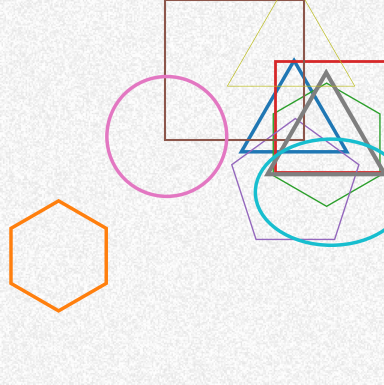[{"shape": "triangle", "thickness": 2.5, "radius": 0.79, "center": [0.764, 0.685]}, {"shape": "hexagon", "thickness": 2.5, "radius": 0.71, "center": [0.152, 0.335]}, {"shape": "hexagon", "thickness": 1, "radius": 0.8, "center": [0.848, 0.624]}, {"shape": "square", "thickness": 2, "radius": 0.72, "center": [0.858, 0.698]}, {"shape": "pentagon", "thickness": 1, "radius": 0.87, "center": [0.767, 0.519]}, {"shape": "square", "thickness": 1.5, "radius": 0.9, "center": [0.609, 0.818]}, {"shape": "circle", "thickness": 2.5, "radius": 0.78, "center": [0.433, 0.646]}, {"shape": "triangle", "thickness": 3, "radius": 0.88, "center": [0.847, 0.635]}, {"shape": "triangle", "thickness": 0.5, "radius": 0.96, "center": [0.756, 0.872]}, {"shape": "oval", "thickness": 2.5, "radius": 0.98, "center": [0.86, 0.501]}]